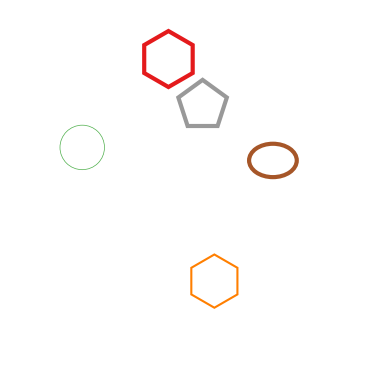[{"shape": "hexagon", "thickness": 3, "radius": 0.36, "center": [0.438, 0.847]}, {"shape": "circle", "thickness": 0.5, "radius": 0.29, "center": [0.214, 0.617]}, {"shape": "hexagon", "thickness": 1.5, "radius": 0.35, "center": [0.557, 0.27]}, {"shape": "oval", "thickness": 3, "radius": 0.31, "center": [0.709, 0.583]}, {"shape": "pentagon", "thickness": 3, "radius": 0.33, "center": [0.526, 0.726]}]